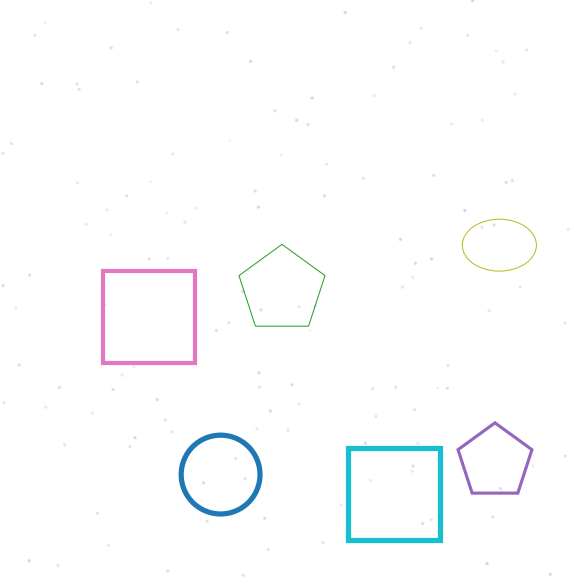[{"shape": "circle", "thickness": 2.5, "radius": 0.34, "center": [0.382, 0.177]}, {"shape": "pentagon", "thickness": 0.5, "radius": 0.39, "center": [0.488, 0.498]}, {"shape": "pentagon", "thickness": 1.5, "radius": 0.34, "center": [0.857, 0.2]}, {"shape": "square", "thickness": 2, "radius": 0.4, "center": [0.258, 0.45]}, {"shape": "oval", "thickness": 0.5, "radius": 0.32, "center": [0.865, 0.575]}, {"shape": "square", "thickness": 2.5, "radius": 0.4, "center": [0.683, 0.143]}]